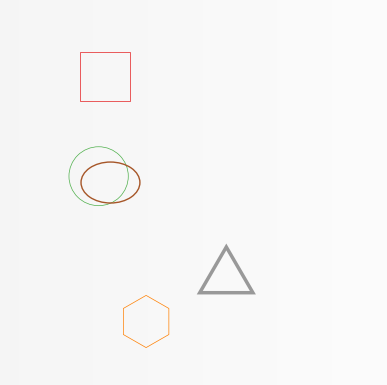[{"shape": "square", "thickness": 0.5, "radius": 0.32, "center": [0.272, 0.801]}, {"shape": "circle", "thickness": 0.5, "radius": 0.38, "center": [0.255, 0.542]}, {"shape": "hexagon", "thickness": 0.5, "radius": 0.34, "center": [0.377, 0.165]}, {"shape": "oval", "thickness": 1, "radius": 0.38, "center": [0.285, 0.526]}, {"shape": "triangle", "thickness": 2.5, "radius": 0.4, "center": [0.584, 0.279]}]